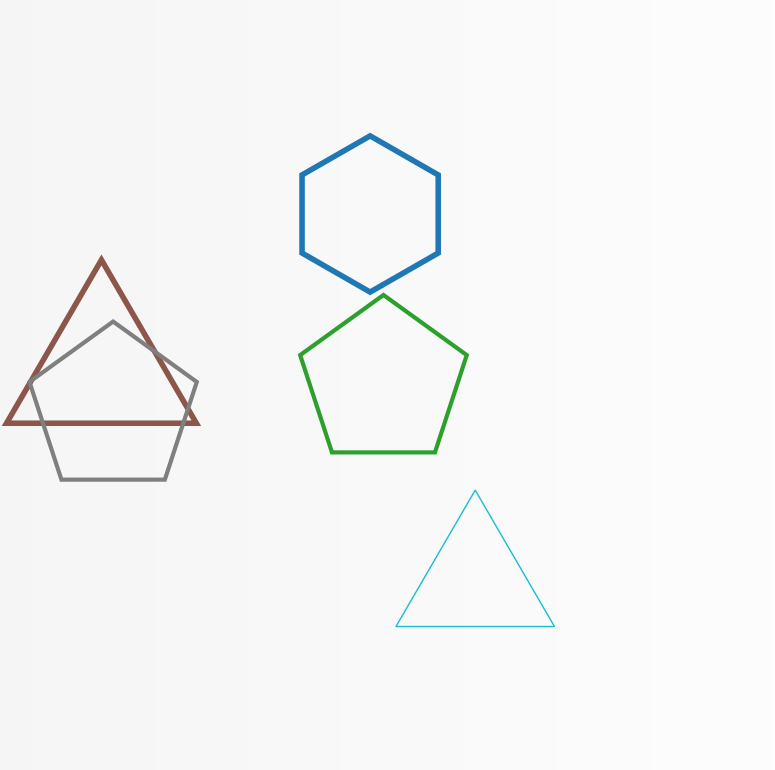[{"shape": "hexagon", "thickness": 2, "radius": 0.51, "center": [0.478, 0.722]}, {"shape": "pentagon", "thickness": 1.5, "radius": 0.57, "center": [0.495, 0.504]}, {"shape": "triangle", "thickness": 2, "radius": 0.71, "center": [0.131, 0.521]}, {"shape": "pentagon", "thickness": 1.5, "radius": 0.57, "center": [0.146, 0.469]}, {"shape": "triangle", "thickness": 0.5, "radius": 0.59, "center": [0.613, 0.245]}]